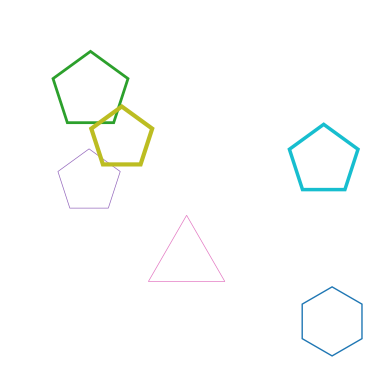[{"shape": "hexagon", "thickness": 1, "radius": 0.45, "center": [0.863, 0.165]}, {"shape": "pentagon", "thickness": 2, "radius": 0.51, "center": [0.235, 0.764]}, {"shape": "pentagon", "thickness": 0.5, "radius": 0.43, "center": [0.231, 0.528]}, {"shape": "triangle", "thickness": 0.5, "radius": 0.57, "center": [0.485, 0.326]}, {"shape": "pentagon", "thickness": 3, "radius": 0.42, "center": [0.316, 0.64]}, {"shape": "pentagon", "thickness": 2.5, "radius": 0.47, "center": [0.841, 0.583]}]